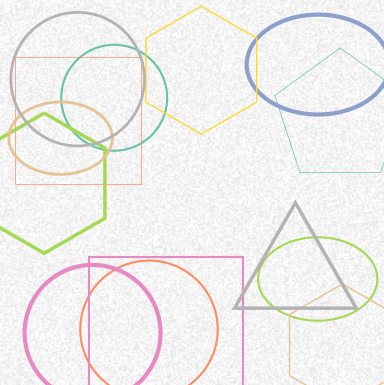[{"shape": "circle", "thickness": 1.5, "radius": 0.69, "center": [0.297, 0.746]}, {"shape": "pentagon", "thickness": 0.5, "radius": 0.89, "center": [0.884, 0.697]}, {"shape": "square", "thickness": 0.5, "radius": 0.82, "center": [0.203, 0.687]}, {"shape": "circle", "thickness": 1.5, "radius": 0.89, "center": [0.387, 0.145]}, {"shape": "oval", "thickness": 3, "radius": 0.93, "center": [0.826, 0.832]}, {"shape": "circle", "thickness": 3, "radius": 0.88, "center": [0.24, 0.135]}, {"shape": "square", "thickness": 1.5, "radius": 1.0, "center": [0.431, 0.133]}, {"shape": "hexagon", "thickness": 2.5, "radius": 0.91, "center": [0.115, 0.524]}, {"shape": "oval", "thickness": 1.5, "radius": 0.77, "center": [0.825, 0.275]}, {"shape": "hexagon", "thickness": 1, "radius": 0.83, "center": [0.523, 0.818]}, {"shape": "oval", "thickness": 2, "radius": 0.67, "center": [0.157, 0.641]}, {"shape": "hexagon", "thickness": 1, "radius": 0.79, "center": [0.89, 0.104]}, {"shape": "triangle", "thickness": 2.5, "radius": 0.91, "center": [0.767, 0.291]}, {"shape": "circle", "thickness": 2, "radius": 0.87, "center": [0.202, 0.794]}]